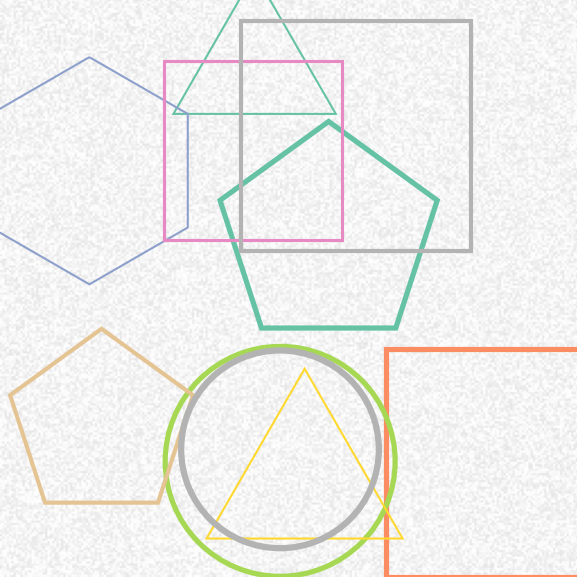[{"shape": "pentagon", "thickness": 2.5, "radius": 0.99, "center": [0.569, 0.591]}, {"shape": "triangle", "thickness": 1, "radius": 0.81, "center": [0.441, 0.883]}, {"shape": "square", "thickness": 2.5, "radius": 0.99, "center": [0.866, 0.197]}, {"shape": "hexagon", "thickness": 1, "radius": 0.98, "center": [0.155, 0.704]}, {"shape": "square", "thickness": 1.5, "radius": 0.77, "center": [0.438, 0.738]}, {"shape": "circle", "thickness": 2.5, "radius": 1.0, "center": [0.485, 0.2]}, {"shape": "triangle", "thickness": 1, "radius": 0.98, "center": [0.527, 0.165]}, {"shape": "pentagon", "thickness": 2, "radius": 0.83, "center": [0.176, 0.263]}, {"shape": "square", "thickness": 2, "radius": 0.99, "center": [0.616, 0.763]}, {"shape": "circle", "thickness": 3, "radius": 0.86, "center": [0.485, 0.221]}]